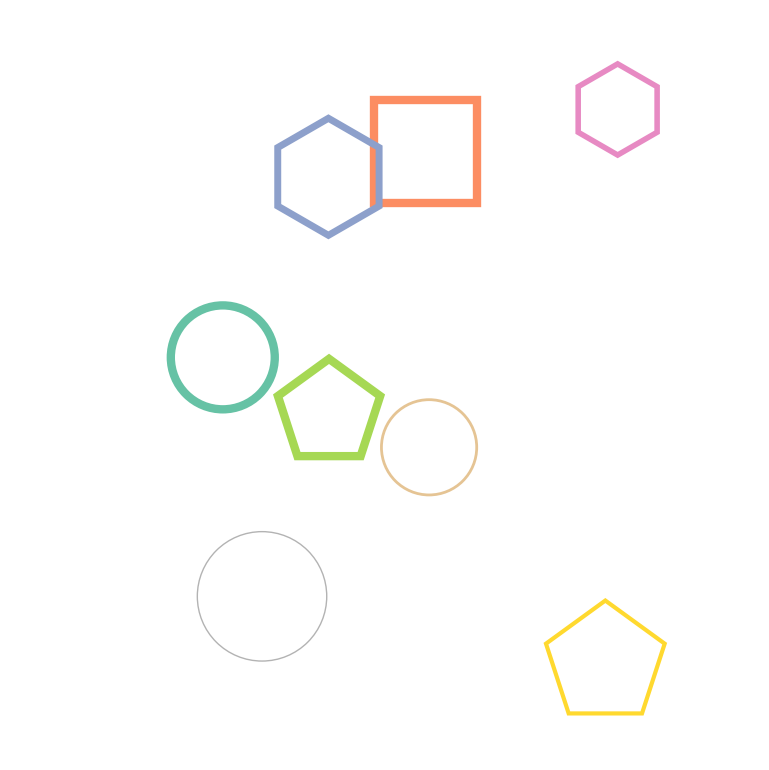[{"shape": "circle", "thickness": 3, "radius": 0.34, "center": [0.289, 0.536]}, {"shape": "square", "thickness": 3, "radius": 0.34, "center": [0.553, 0.803]}, {"shape": "hexagon", "thickness": 2.5, "radius": 0.38, "center": [0.427, 0.77]}, {"shape": "hexagon", "thickness": 2, "radius": 0.3, "center": [0.802, 0.858]}, {"shape": "pentagon", "thickness": 3, "radius": 0.35, "center": [0.427, 0.464]}, {"shape": "pentagon", "thickness": 1.5, "radius": 0.41, "center": [0.786, 0.139]}, {"shape": "circle", "thickness": 1, "radius": 0.31, "center": [0.557, 0.419]}, {"shape": "circle", "thickness": 0.5, "radius": 0.42, "center": [0.34, 0.226]}]